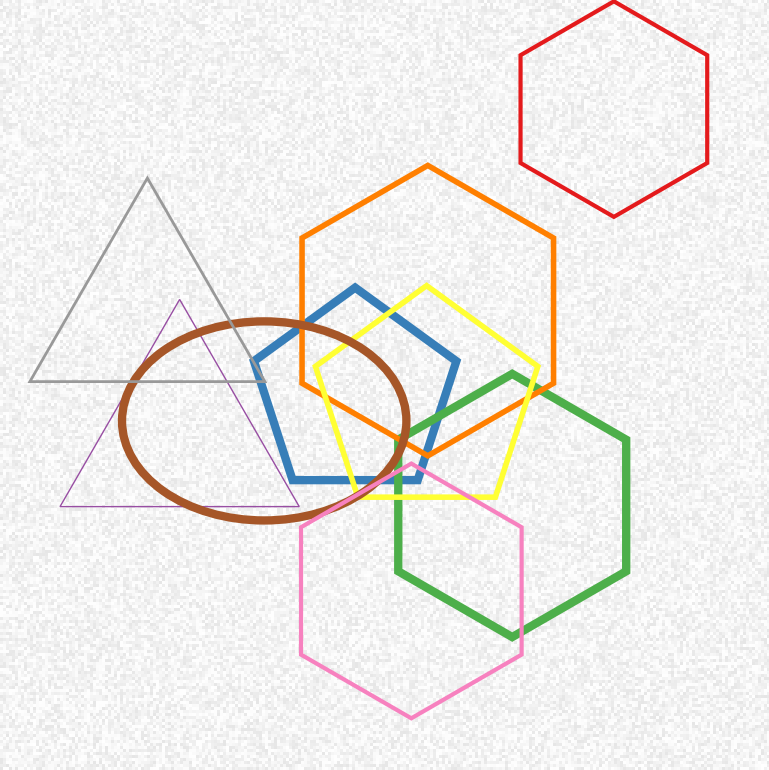[{"shape": "hexagon", "thickness": 1.5, "radius": 0.7, "center": [0.797, 0.858]}, {"shape": "pentagon", "thickness": 3, "radius": 0.69, "center": [0.461, 0.488]}, {"shape": "hexagon", "thickness": 3, "radius": 0.85, "center": [0.665, 0.344]}, {"shape": "triangle", "thickness": 0.5, "radius": 0.9, "center": [0.233, 0.432]}, {"shape": "hexagon", "thickness": 2, "radius": 0.94, "center": [0.556, 0.597]}, {"shape": "pentagon", "thickness": 2, "radius": 0.76, "center": [0.554, 0.477]}, {"shape": "oval", "thickness": 3, "radius": 0.92, "center": [0.343, 0.453]}, {"shape": "hexagon", "thickness": 1.5, "radius": 0.83, "center": [0.534, 0.233]}, {"shape": "triangle", "thickness": 1, "radius": 0.88, "center": [0.191, 0.592]}]